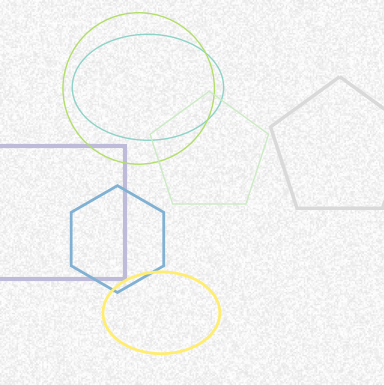[{"shape": "oval", "thickness": 1, "radius": 0.98, "center": [0.384, 0.773]}, {"shape": "square", "thickness": 3, "radius": 0.86, "center": [0.153, 0.448]}, {"shape": "hexagon", "thickness": 2, "radius": 0.69, "center": [0.305, 0.379]}, {"shape": "circle", "thickness": 1, "radius": 0.98, "center": [0.36, 0.77]}, {"shape": "pentagon", "thickness": 2.5, "radius": 0.94, "center": [0.882, 0.612]}, {"shape": "pentagon", "thickness": 1, "radius": 0.81, "center": [0.544, 0.601]}, {"shape": "oval", "thickness": 2, "radius": 0.76, "center": [0.419, 0.188]}]